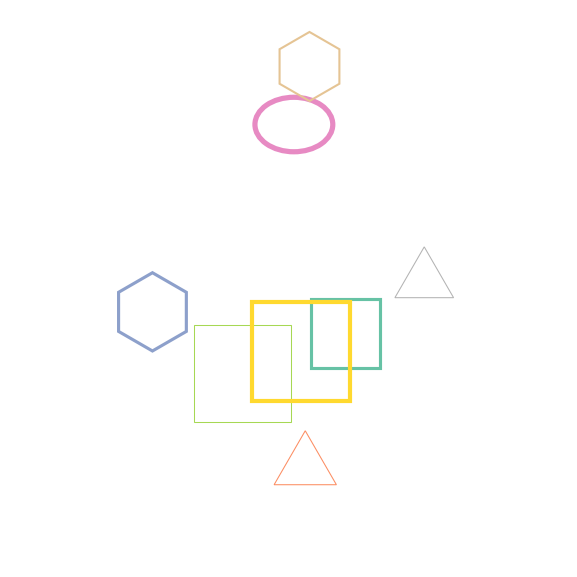[{"shape": "square", "thickness": 1.5, "radius": 0.3, "center": [0.598, 0.422]}, {"shape": "triangle", "thickness": 0.5, "radius": 0.31, "center": [0.529, 0.191]}, {"shape": "hexagon", "thickness": 1.5, "radius": 0.34, "center": [0.264, 0.459]}, {"shape": "oval", "thickness": 2.5, "radius": 0.34, "center": [0.509, 0.784]}, {"shape": "square", "thickness": 0.5, "radius": 0.42, "center": [0.42, 0.352]}, {"shape": "square", "thickness": 2, "radius": 0.43, "center": [0.521, 0.39]}, {"shape": "hexagon", "thickness": 1, "radius": 0.3, "center": [0.536, 0.884]}, {"shape": "triangle", "thickness": 0.5, "radius": 0.29, "center": [0.735, 0.513]}]